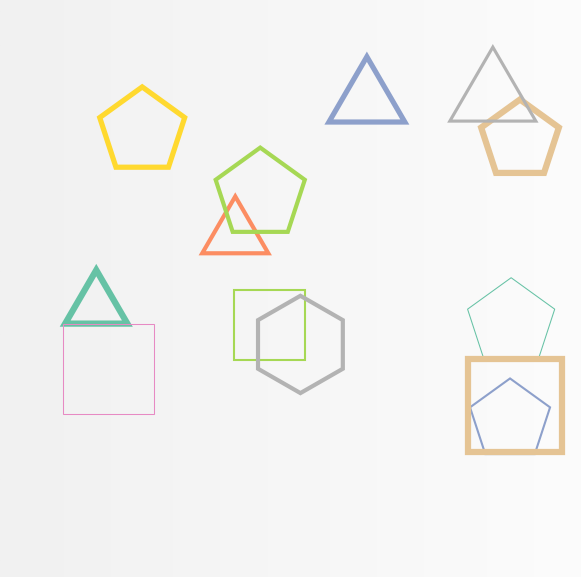[{"shape": "triangle", "thickness": 3, "radius": 0.31, "center": [0.166, 0.47]}, {"shape": "pentagon", "thickness": 0.5, "radius": 0.39, "center": [0.879, 0.439]}, {"shape": "triangle", "thickness": 2, "radius": 0.33, "center": [0.405, 0.593]}, {"shape": "pentagon", "thickness": 1, "radius": 0.36, "center": [0.877, 0.271]}, {"shape": "triangle", "thickness": 2.5, "radius": 0.38, "center": [0.631, 0.826]}, {"shape": "square", "thickness": 0.5, "radius": 0.39, "center": [0.187, 0.36]}, {"shape": "pentagon", "thickness": 2, "radius": 0.4, "center": [0.448, 0.663]}, {"shape": "square", "thickness": 1, "radius": 0.31, "center": [0.463, 0.436]}, {"shape": "pentagon", "thickness": 2.5, "radius": 0.38, "center": [0.245, 0.772]}, {"shape": "square", "thickness": 3, "radius": 0.4, "center": [0.886, 0.297]}, {"shape": "pentagon", "thickness": 3, "radius": 0.35, "center": [0.895, 0.757]}, {"shape": "triangle", "thickness": 1.5, "radius": 0.43, "center": [0.848, 0.832]}, {"shape": "hexagon", "thickness": 2, "radius": 0.42, "center": [0.517, 0.403]}]